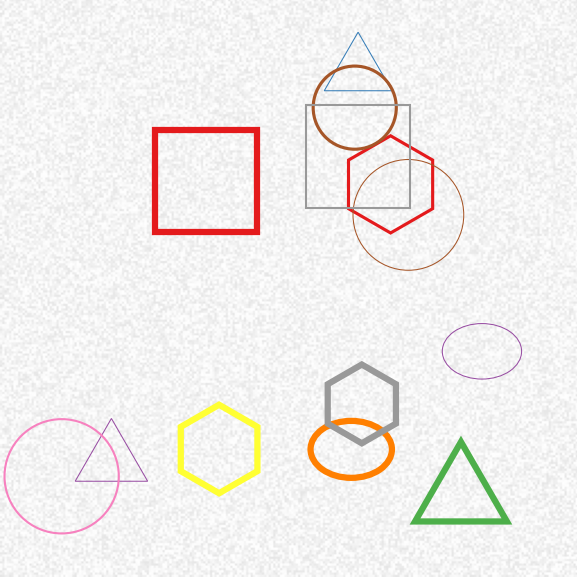[{"shape": "square", "thickness": 3, "radius": 0.44, "center": [0.356, 0.686]}, {"shape": "hexagon", "thickness": 1.5, "radius": 0.42, "center": [0.676, 0.68]}, {"shape": "triangle", "thickness": 0.5, "radius": 0.34, "center": [0.62, 0.876]}, {"shape": "triangle", "thickness": 3, "radius": 0.46, "center": [0.798, 0.142]}, {"shape": "triangle", "thickness": 0.5, "radius": 0.36, "center": [0.193, 0.202]}, {"shape": "oval", "thickness": 0.5, "radius": 0.34, "center": [0.835, 0.391]}, {"shape": "oval", "thickness": 3, "radius": 0.35, "center": [0.608, 0.221]}, {"shape": "hexagon", "thickness": 3, "radius": 0.38, "center": [0.379, 0.222]}, {"shape": "circle", "thickness": 0.5, "radius": 0.48, "center": [0.707, 0.627]}, {"shape": "circle", "thickness": 1.5, "radius": 0.36, "center": [0.614, 0.813]}, {"shape": "circle", "thickness": 1, "radius": 0.49, "center": [0.107, 0.174]}, {"shape": "hexagon", "thickness": 3, "radius": 0.34, "center": [0.627, 0.3]}, {"shape": "square", "thickness": 1, "radius": 0.45, "center": [0.62, 0.728]}]